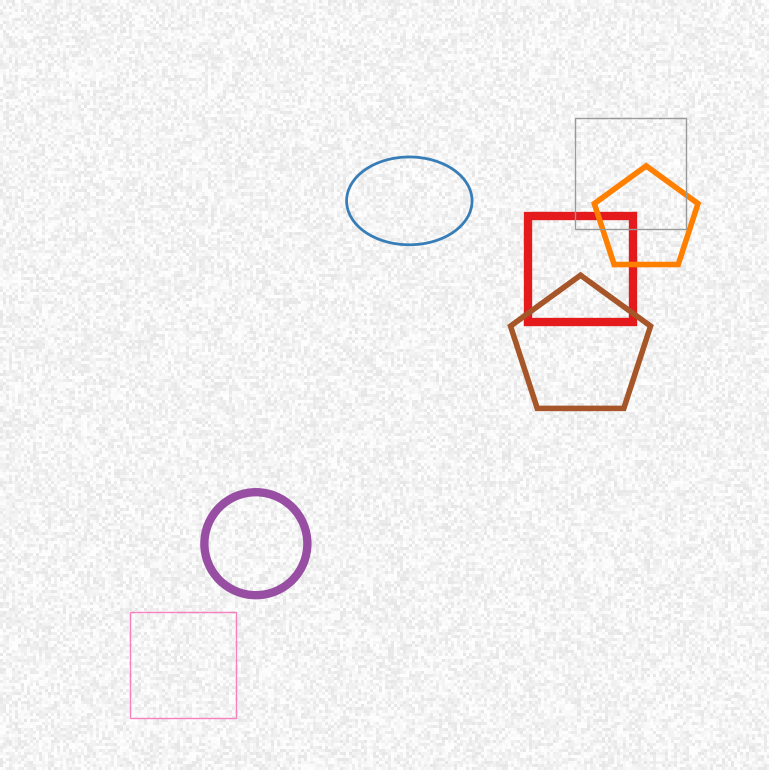[{"shape": "square", "thickness": 3, "radius": 0.34, "center": [0.754, 0.651]}, {"shape": "oval", "thickness": 1, "radius": 0.41, "center": [0.532, 0.739]}, {"shape": "circle", "thickness": 3, "radius": 0.33, "center": [0.332, 0.294]}, {"shape": "pentagon", "thickness": 2, "radius": 0.35, "center": [0.839, 0.714]}, {"shape": "pentagon", "thickness": 2, "radius": 0.48, "center": [0.754, 0.547]}, {"shape": "square", "thickness": 0.5, "radius": 0.35, "center": [0.238, 0.137]}, {"shape": "square", "thickness": 0.5, "radius": 0.36, "center": [0.819, 0.775]}]